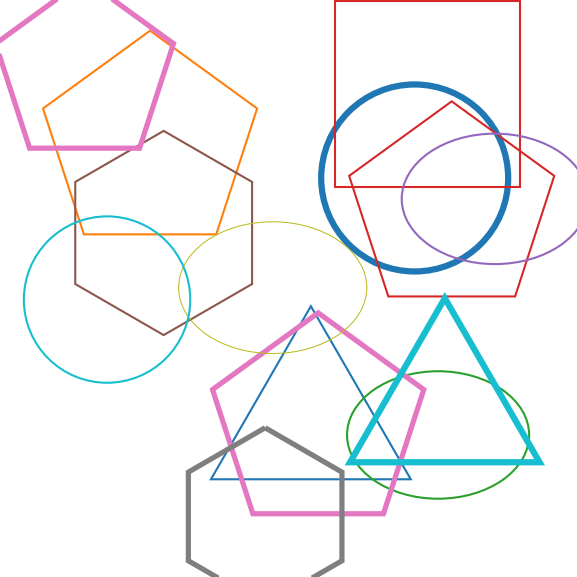[{"shape": "circle", "thickness": 3, "radius": 0.81, "center": [0.718, 0.691]}, {"shape": "triangle", "thickness": 1, "radius": 1.0, "center": [0.538, 0.269]}, {"shape": "pentagon", "thickness": 1, "radius": 0.97, "center": [0.26, 0.751]}, {"shape": "oval", "thickness": 1, "radius": 0.79, "center": [0.759, 0.246]}, {"shape": "pentagon", "thickness": 1, "radius": 0.93, "center": [0.782, 0.637]}, {"shape": "square", "thickness": 1, "radius": 0.8, "center": [0.74, 0.836]}, {"shape": "oval", "thickness": 1, "radius": 0.81, "center": [0.857, 0.655]}, {"shape": "hexagon", "thickness": 1, "radius": 0.88, "center": [0.283, 0.596]}, {"shape": "pentagon", "thickness": 2.5, "radius": 0.96, "center": [0.551, 0.265]}, {"shape": "pentagon", "thickness": 2.5, "radius": 0.81, "center": [0.146, 0.874]}, {"shape": "hexagon", "thickness": 2.5, "radius": 0.77, "center": [0.459, 0.105]}, {"shape": "oval", "thickness": 0.5, "radius": 0.81, "center": [0.472, 0.501]}, {"shape": "circle", "thickness": 1, "radius": 0.72, "center": [0.185, 0.48]}, {"shape": "triangle", "thickness": 3, "radius": 0.95, "center": [0.77, 0.293]}]